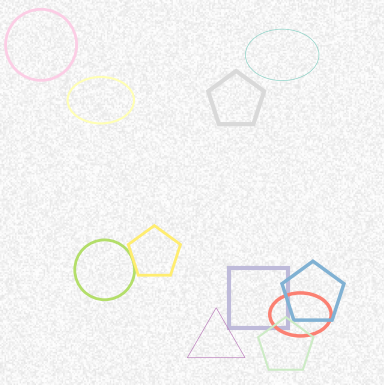[{"shape": "oval", "thickness": 0.5, "radius": 0.48, "center": [0.733, 0.857]}, {"shape": "oval", "thickness": 1.5, "radius": 0.43, "center": [0.262, 0.74]}, {"shape": "square", "thickness": 3, "radius": 0.39, "center": [0.672, 0.227]}, {"shape": "oval", "thickness": 2.5, "radius": 0.4, "center": [0.78, 0.183]}, {"shape": "pentagon", "thickness": 2.5, "radius": 0.42, "center": [0.813, 0.237]}, {"shape": "circle", "thickness": 2, "radius": 0.39, "center": [0.272, 0.299]}, {"shape": "circle", "thickness": 2, "radius": 0.46, "center": [0.107, 0.884]}, {"shape": "pentagon", "thickness": 3, "radius": 0.38, "center": [0.613, 0.739]}, {"shape": "triangle", "thickness": 0.5, "radius": 0.43, "center": [0.562, 0.114]}, {"shape": "pentagon", "thickness": 1.5, "radius": 0.38, "center": [0.742, 0.101]}, {"shape": "pentagon", "thickness": 2, "radius": 0.36, "center": [0.401, 0.343]}]